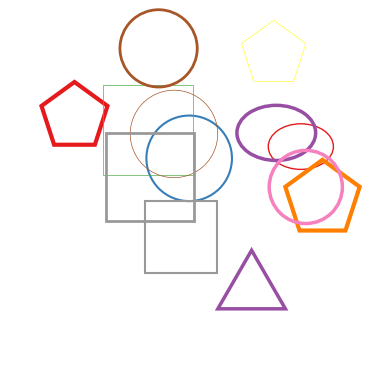[{"shape": "pentagon", "thickness": 3, "radius": 0.45, "center": [0.193, 0.697]}, {"shape": "oval", "thickness": 1, "radius": 0.42, "center": [0.781, 0.619]}, {"shape": "circle", "thickness": 1.5, "radius": 0.56, "center": [0.491, 0.589]}, {"shape": "square", "thickness": 0.5, "radius": 0.58, "center": [0.385, 0.662]}, {"shape": "oval", "thickness": 2.5, "radius": 0.51, "center": [0.718, 0.655]}, {"shape": "triangle", "thickness": 2.5, "radius": 0.51, "center": [0.653, 0.249]}, {"shape": "pentagon", "thickness": 3, "radius": 0.51, "center": [0.838, 0.483]}, {"shape": "pentagon", "thickness": 0.5, "radius": 0.44, "center": [0.711, 0.86]}, {"shape": "circle", "thickness": 0.5, "radius": 0.57, "center": [0.452, 0.652]}, {"shape": "circle", "thickness": 2, "radius": 0.5, "center": [0.412, 0.874]}, {"shape": "circle", "thickness": 2.5, "radius": 0.48, "center": [0.794, 0.514]}, {"shape": "square", "thickness": 1.5, "radius": 0.47, "center": [0.471, 0.385]}, {"shape": "square", "thickness": 2, "radius": 0.57, "center": [0.389, 0.541]}]